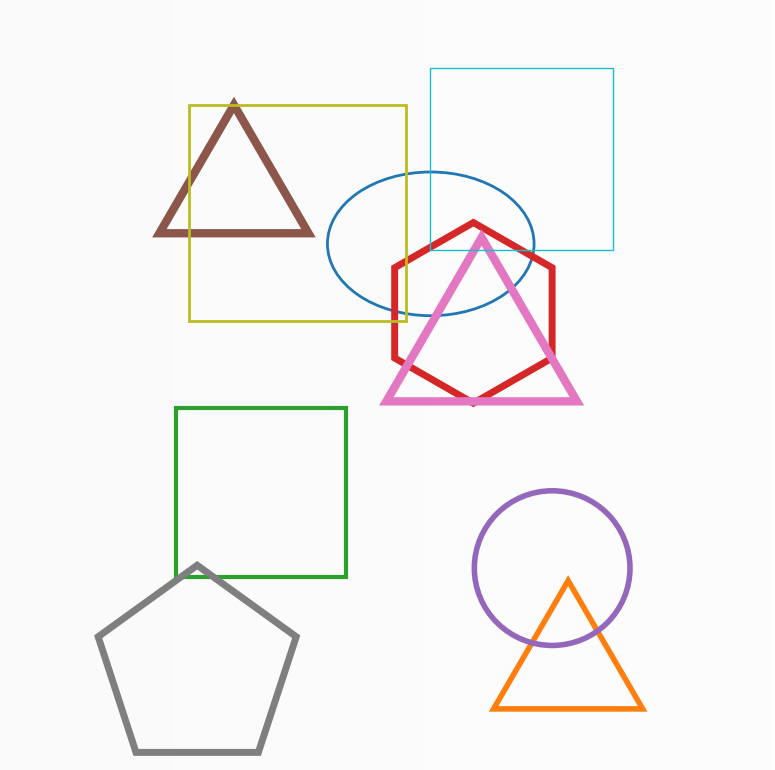[{"shape": "oval", "thickness": 1, "radius": 0.67, "center": [0.556, 0.683]}, {"shape": "triangle", "thickness": 2, "radius": 0.56, "center": [0.733, 0.135]}, {"shape": "square", "thickness": 1.5, "radius": 0.55, "center": [0.337, 0.361]}, {"shape": "hexagon", "thickness": 2.5, "radius": 0.59, "center": [0.611, 0.594]}, {"shape": "circle", "thickness": 2, "radius": 0.5, "center": [0.712, 0.262]}, {"shape": "triangle", "thickness": 3, "radius": 0.56, "center": [0.302, 0.753]}, {"shape": "triangle", "thickness": 3, "radius": 0.71, "center": [0.621, 0.55]}, {"shape": "pentagon", "thickness": 2.5, "radius": 0.67, "center": [0.254, 0.132]}, {"shape": "square", "thickness": 1, "radius": 0.7, "center": [0.384, 0.723]}, {"shape": "square", "thickness": 0.5, "radius": 0.59, "center": [0.673, 0.793]}]